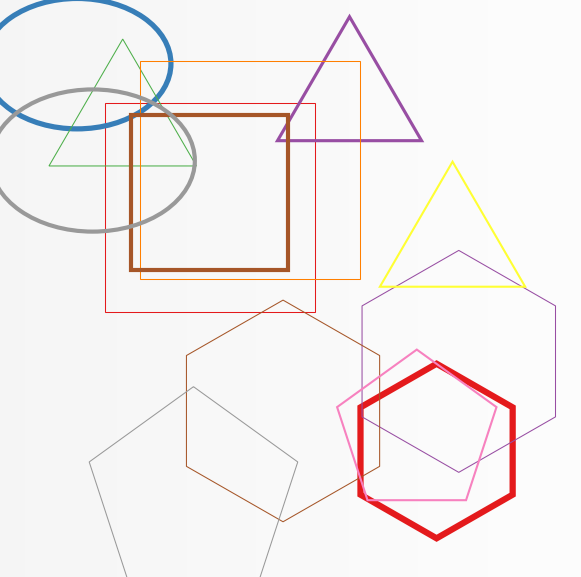[{"shape": "hexagon", "thickness": 3, "radius": 0.76, "center": [0.751, 0.218]}, {"shape": "square", "thickness": 0.5, "radius": 0.9, "center": [0.361, 0.64]}, {"shape": "oval", "thickness": 2.5, "radius": 0.81, "center": [0.133, 0.889]}, {"shape": "triangle", "thickness": 0.5, "radius": 0.73, "center": [0.211, 0.785]}, {"shape": "hexagon", "thickness": 0.5, "radius": 0.96, "center": [0.789, 0.373]}, {"shape": "triangle", "thickness": 1.5, "radius": 0.72, "center": [0.601, 0.827]}, {"shape": "square", "thickness": 0.5, "radius": 0.94, "center": [0.43, 0.706]}, {"shape": "triangle", "thickness": 1, "radius": 0.72, "center": [0.779, 0.575]}, {"shape": "square", "thickness": 2, "radius": 0.67, "center": [0.36, 0.666]}, {"shape": "hexagon", "thickness": 0.5, "radius": 0.96, "center": [0.487, 0.288]}, {"shape": "pentagon", "thickness": 1, "radius": 0.72, "center": [0.717, 0.25]}, {"shape": "oval", "thickness": 2, "radius": 0.88, "center": [0.159, 0.721]}, {"shape": "pentagon", "thickness": 0.5, "radius": 0.94, "center": [0.333, 0.141]}]